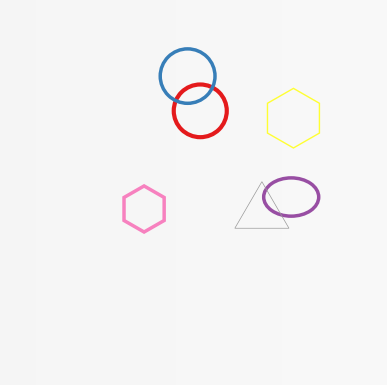[{"shape": "circle", "thickness": 3, "radius": 0.34, "center": [0.517, 0.712]}, {"shape": "circle", "thickness": 2.5, "radius": 0.35, "center": [0.484, 0.802]}, {"shape": "oval", "thickness": 2.5, "radius": 0.36, "center": [0.751, 0.488]}, {"shape": "hexagon", "thickness": 1, "radius": 0.39, "center": [0.757, 0.693]}, {"shape": "hexagon", "thickness": 2.5, "radius": 0.3, "center": [0.372, 0.457]}, {"shape": "triangle", "thickness": 0.5, "radius": 0.4, "center": [0.676, 0.447]}]